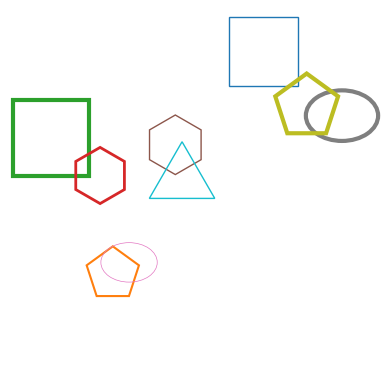[{"shape": "square", "thickness": 1, "radius": 0.45, "center": [0.685, 0.866]}, {"shape": "pentagon", "thickness": 1.5, "radius": 0.36, "center": [0.293, 0.289]}, {"shape": "square", "thickness": 3, "radius": 0.5, "center": [0.133, 0.642]}, {"shape": "hexagon", "thickness": 2, "radius": 0.36, "center": [0.26, 0.544]}, {"shape": "hexagon", "thickness": 1, "radius": 0.39, "center": [0.455, 0.624]}, {"shape": "oval", "thickness": 0.5, "radius": 0.37, "center": [0.335, 0.319]}, {"shape": "oval", "thickness": 3, "radius": 0.47, "center": [0.888, 0.7]}, {"shape": "pentagon", "thickness": 3, "radius": 0.43, "center": [0.797, 0.723]}, {"shape": "triangle", "thickness": 1, "radius": 0.49, "center": [0.473, 0.534]}]